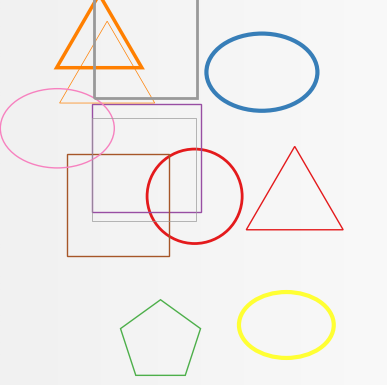[{"shape": "circle", "thickness": 2, "radius": 0.61, "center": [0.502, 0.49]}, {"shape": "triangle", "thickness": 1, "radius": 0.72, "center": [0.761, 0.475]}, {"shape": "oval", "thickness": 3, "radius": 0.72, "center": [0.676, 0.813]}, {"shape": "pentagon", "thickness": 1, "radius": 0.54, "center": [0.414, 0.113]}, {"shape": "square", "thickness": 1, "radius": 0.71, "center": [0.378, 0.59]}, {"shape": "triangle", "thickness": 2.5, "radius": 0.63, "center": [0.256, 0.888]}, {"shape": "triangle", "thickness": 0.5, "radius": 0.71, "center": [0.277, 0.803]}, {"shape": "oval", "thickness": 3, "radius": 0.61, "center": [0.739, 0.156]}, {"shape": "square", "thickness": 1, "radius": 0.66, "center": [0.306, 0.468]}, {"shape": "oval", "thickness": 1, "radius": 0.74, "center": [0.148, 0.667]}, {"shape": "square", "thickness": 0.5, "radius": 0.67, "center": [0.372, 0.561]}, {"shape": "square", "thickness": 2, "radius": 0.66, "center": [0.376, 0.879]}]